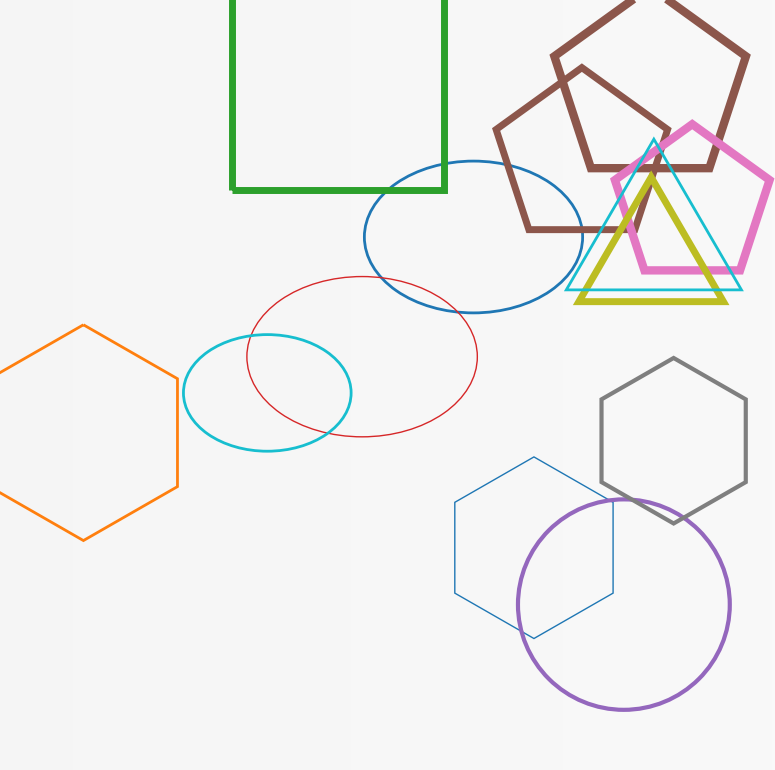[{"shape": "hexagon", "thickness": 0.5, "radius": 0.59, "center": [0.689, 0.289]}, {"shape": "oval", "thickness": 1, "radius": 0.7, "center": [0.611, 0.692]}, {"shape": "hexagon", "thickness": 1, "radius": 0.7, "center": [0.108, 0.438]}, {"shape": "square", "thickness": 2.5, "radius": 0.68, "center": [0.436, 0.89]}, {"shape": "oval", "thickness": 0.5, "radius": 0.74, "center": [0.467, 0.537]}, {"shape": "circle", "thickness": 1.5, "radius": 0.68, "center": [0.805, 0.215]}, {"shape": "pentagon", "thickness": 2.5, "radius": 0.58, "center": [0.751, 0.796]}, {"shape": "pentagon", "thickness": 3, "radius": 0.65, "center": [0.839, 0.887]}, {"shape": "pentagon", "thickness": 3, "radius": 0.52, "center": [0.893, 0.734]}, {"shape": "hexagon", "thickness": 1.5, "radius": 0.54, "center": [0.869, 0.428]}, {"shape": "triangle", "thickness": 2.5, "radius": 0.54, "center": [0.84, 0.662]}, {"shape": "triangle", "thickness": 1, "radius": 0.65, "center": [0.844, 0.689]}, {"shape": "oval", "thickness": 1, "radius": 0.54, "center": [0.345, 0.49]}]